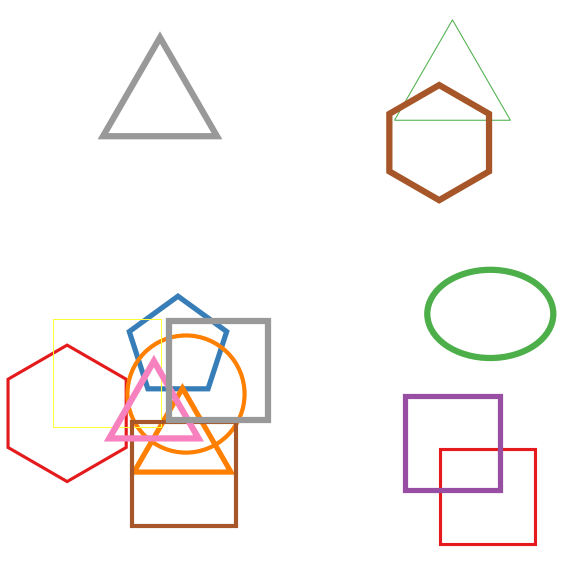[{"shape": "hexagon", "thickness": 1.5, "radius": 0.59, "center": [0.116, 0.283]}, {"shape": "square", "thickness": 1.5, "radius": 0.41, "center": [0.845, 0.139]}, {"shape": "pentagon", "thickness": 2.5, "radius": 0.44, "center": [0.308, 0.398]}, {"shape": "oval", "thickness": 3, "radius": 0.55, "center": [0.849, 0.456]}, {"shape": "triangle", "thickness": 0.5, "radius": 0.58, "center": [0.783, 0.849]}, {"shape": "square", "thickness": 2.5, "radius": 0.41, "center": [0.783, 0.232]}, {"shape": "triangle", "thickness": 2.5, "radius": 0.48, "center": [0.316, 0.23]}, {"shape": "circle", "thickness": 2, "radius": 0.51, "center": [0.322, 0.317]}, {"shape": "square", "thickness": 0.5, "radius": 0.47, "center": [0.185, 0.354]}, {"shape": "hexagon", "thickness": 3, "radius": 0.5, "center": [0.761, 0.752]}, {"shape": "square", "thickness": 2, "radius": 0.45, "center": [0.318, 0.178]}, {"shape": "triangle", "thickness": 3, "radius": 0.45, "center": [0.266, 0.285]}, {"shape": "triangle", "thickness": 3, "radius": 0.57, "center": [0.277, 0.82]}, {"shape": "square", "thickness": 3, "radius": 0.43, "center": [0.379, 0.358]}]